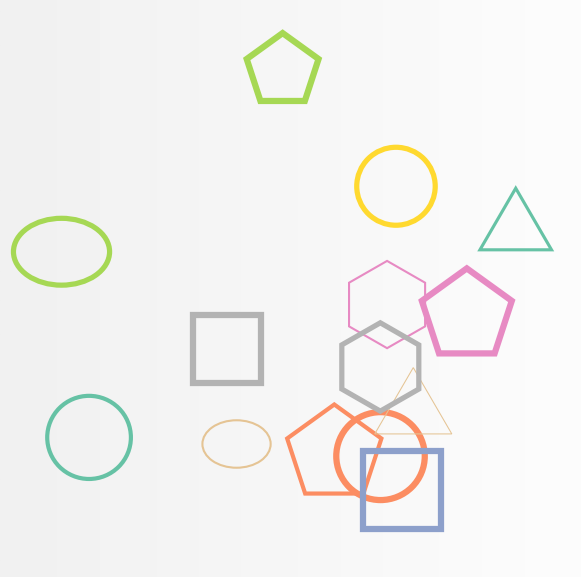[{"shape": "triangle", "thickness": 1.5, "radius": 0.36, "center": [0.887, 0.602]}, {"shape": "circle", "thickness": 2, "radius": 0.36, "center": [0.153, 0.242]}, {"shape": "pentagon", "thickness": 2, "radius": 0.43, "center": [0.575, 0.213]}, {"shape": "circle", "thickness": 3, "radius": 0.38, "center": [0.655, 0.209]}, {"shape": "square", "thickness": 3, "radius": 0.34, "center": [0.691, 0.151]}, {"shape": "hexagon", "thickness": 1, "radius": 0.38, "center": [0.666, 0.472]}, {"shape": "pentagon", "thickness": 3, "radius": 0.41, "center": [0.803, 0.453]}, {"shape": "pentagon", "thickness": 3, "radius": 0.32, "center": [0.486, 0.877]}, {"shape": "oval", "thickness": 2.5, "radius": 0.41, "center": [0.106, 0.563]}, {"shape": "circle", "thickness": 2.5, "radius": 0.34, "center": [0.681, 0.677]}, {"shape": "oval", "thickness": 1, "radius": 0.29, "center": [0.407, 0.23]}, {"shape": "triangle", "thickness": 0.5, "radius": 0.38, "center": [0.711, 0.286]}, {"shape": "hexagon", "thickness": 2.5, "radius": 0.38, "center": [0.654, 0.364]}, {"shape": "square", "thickness": 3, "radius": 0.3, "center": [0.391, 0.395]}]